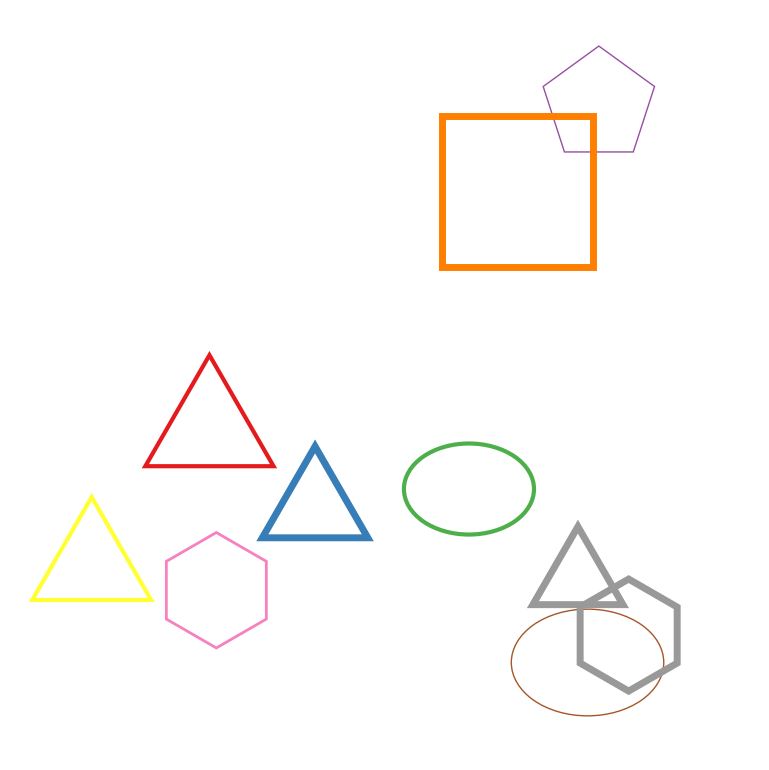[{"shape": "triangle", "thickness": 1.5, "radius": 0.48, "center": [0.272, 0.443]}, {"shape": "triangle", "thickness": 2.5, "radius": 0.4, "center": [0.409, 0.341]}, {"shape": "oval", "thickness": 1.5, "radius": 0.42, "center": [0.609, 0.365]}, {"shape": "pentagon", "thickness": 0.5, "radius": 0.38, "center": [0.778, 0.864]}, {"shape": "square", "thickness": 2.5, "radius": 0.49, "center": [0.672, 0.751]}, {"shape": "triangle", "thickness": 1.5, "radius": 0.45, "center": [0.119, 0.265]}, {"shape": "oval", "thickness": 0.5, "radius": 0.49, "center": [0.763, 0.14]}, {"shape": "hexagon", "thickness": 1, "radius": 0.37, "center": [0.281, 0.233]}, {"shape": "triangle", "thickness": 2.5, "radius": 0.34, "center": [0.751, 0.249]}, {"shape": "hexagon", "thickness": 2.5, "radius": 0.36, "center": [0.816, 0.175]}]